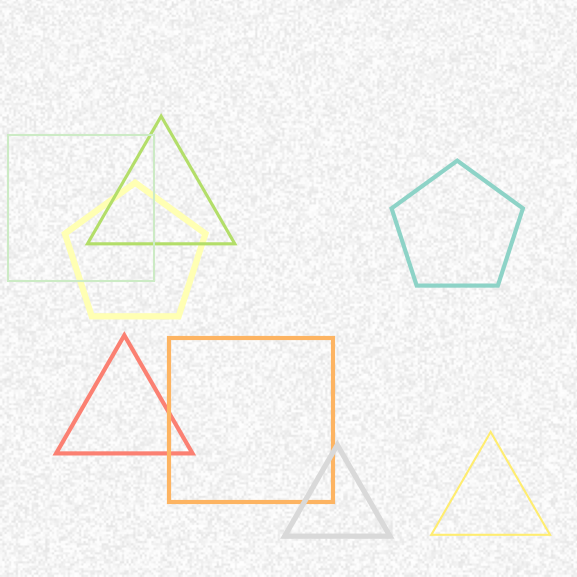[{"shape": "pentagon", "thickness": 2, "radius": 0.6, "center": [0.792, 0.601]}, {"shape": "pentagon", "thickness": 3, "radius": 0.64, "center": [0.234, 0.555]}, {"shape": "triangle", "thickness": 2, "radius": 0.68, "center": [0.215, 0.282]}, {"shape": "square", "thickness": 2, "radius": 0.71, "center": [0.435, 0.272]}, {"shape": "triangle", "thickness": 1.5, "radius": 0.74, "center": [0.279, 0.651]}, {"shape": "triangle", "thickness": 2.5, "radius": 0.53, "center": [0.584, 0.123]}, {"shape": "square", "thickness": 1, "radius": 0.63, "center": [0.14, 0.639]}, {"shape": "triangle", "thickness": 1, "radius": 0.59, "center": [0.85, 0.132]}]